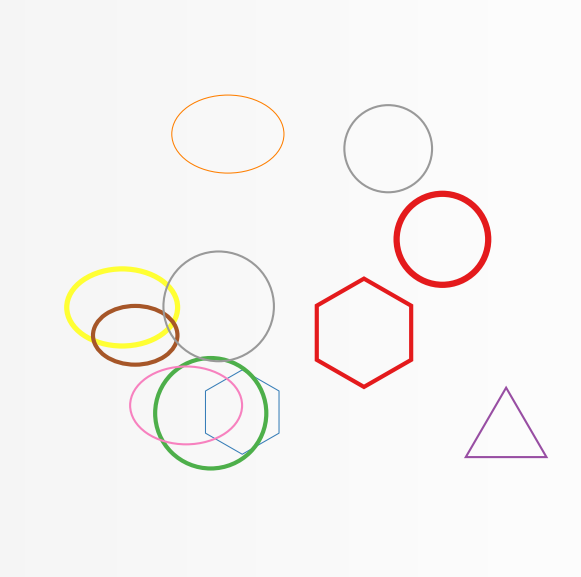[{"shape": "circle", "thickness": 3, "radius": 0.39, "center": [0.761, 0.585]}, {"shape": "hexagon", "thickness": 2, "radius": 0.47, "center": [0.626, 0.423]}, {"shape": "hexagon", "thickness": 0.5, "radius": 0.37, "center": [0.417, 0.286]}, {"shape": "circle", "thickness": 2, "radius": 0.48, "center": [0.363, 0.284]}, {"shape": "triangle", "thickness": 1, "radius": 0.4, "center": [0.871, 0.248]}, {"shape": "oval", "thickness": 0.5, "radius": 0.48, "center": [0.392, 0.767]}, {"shape": "oval", "thickness": 2.5, "radius": 0.48, "center": [0.21, 0.467]}, {"shape": "oval", "thickness": 2, "radius": 0.36, "center": [0.233, 0.419]}, {"shape": "oval", "thickness": 1, "radius": 0.48, "center": [0.32, 0.297]}, {"shape": "circle", "thickness": 1, "radius": 0.38, "center": [0.668, 0.742]}, {"shape": "circle", "thickness": 1, "radius": 0.48, "center": [0.376, 0.469]}]